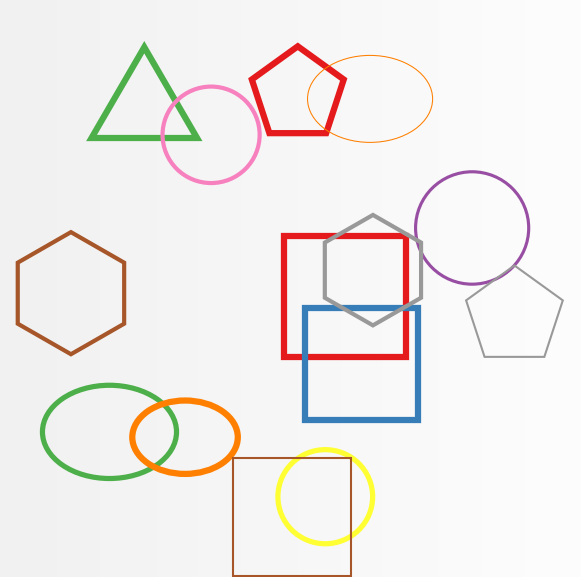[{"shape": "square", "thickness": 3, "radius": 0.52, "center": [0.593, 0.485]}, {"shape": "pentagon", "thickness": 3, "radius": 0.42, "center": [0.512, 0.836]}, {"shape": "square", "thickness": 3, "radius": 0.49, "center": [0.622, 0.369]}, {"shape": "oval", "thickness": 2.5, "radius": 0.58, "center": [0.188, 0.251]}, {"shape": "triangle", "thickness": 3, "radius": 0.52, "center": [0.248, 0.813]}, {"shape": "circle", "thickness": 1.5, "radius": 0.49, "center": [0.812, 0.604]}, {"shape": "oval", "thickness": 0.5, "radius": 0.54, "center": [0.637, 0.828]}, {"shape": "oval", "thickness": 3, "radius": 0.45, "center": [0.318, 0.242]}, {"shape": "circle", "thickness": 2.5, "radius": 0.41, "center": [0.56, 0.139]}, {"shape": "hexagon", "thickness": 2, "radius": 0.53, "center": [0.122, 0.491]}, {"shape": "square", "thickness": 1, "radius": 0.51, "center": [0.503, 0.104]}, {"shape": "circle", "thickness": 2, "radius": 0.42, "center": [0.363, 0.766]}, {"shape": "pentagon", "thickness": 1, "radius": 0.44, "center": [0.885, 0.452]}, {"shape": "hexagon", "thickness": 2, "radius": 0.48, "center": [0.642, 0.531]}]